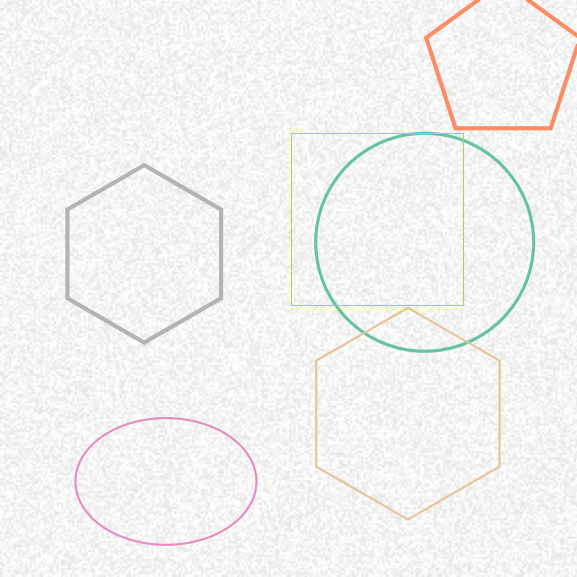[{"shape": "circle", "thickness": 1.5, "radius": 0.94, "center": [0.735, 0.58]}, {"shape": "pentagon", "thickness": 2, "radius": 0.7, "center": [0.871, 0.89]}, {"shape": "oval", "thickness": 1, "radius": 0.78, "center": [0.287, 0.165]}, {"shape": "square", "thickness": 0.5, "radius": 0.75, "center": [0.653, 0.619]}, {"shape": "hexagon", "thickness": 1, "radius": 0.92, "center": [0.706, 0.283]}, {"shape": "hexagon", "thickness": 2, "radius": 0.77, "center": [0.25, 0.559]}]